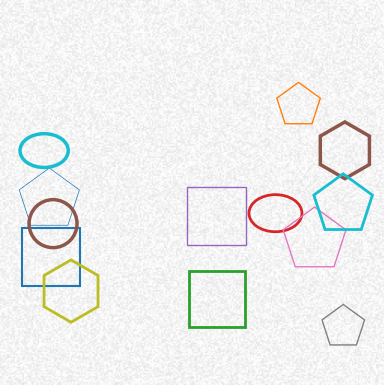[{"shape": "square", "thickness": 1.5, "radius": 0.38, "center": [0.132, 0.333]}, {"shape": "pentagon", "thickness": 0.5, "radius": 0.41, "center": [0.128, 0.481]}, {"shape": "pentagon", "thickness": 1, "radius": 0.3, "center": [0.775, 0.727]}, {"shape": "square", "thickness": 2, "radius": 0.36, "center": [0.564, 0.224]}, {"shape": "oval", "thickness": 2, "radius": 0.34, "center": [0.715, 0.446]}, {"shape": "square", "thickness": 1, "radius": 0.38, "center": [0.562, 0.439]}, {"shape": "hexagon", "thickness": 2.5, "radius": 0.37, "center": [0.896, 0.61]}, {"shape": "circle", "thickness": 2.5, "radius": 0.31, "center": [0.138, 0.419]}, {"shape": "pentagon", "thickness": 1, "radius": 0.43, "center": [0.817, 0.376]}, {"shape": "pentagon", "thickness": 1, "radius": 0.29, "center": [0.892, 0.151]}, {"shape": "hexagon", "thickness": 2, "radius": 0.4, "center": [0.185, 0.244]}, {"shape": "pentagon", "thickness": 2, "radius": 0.4, "center": [0.891, 0.469]}, {"shape": "oval", "thickness": 2.5, "radius": 0.31, "center": [0.115, 0.609]}]